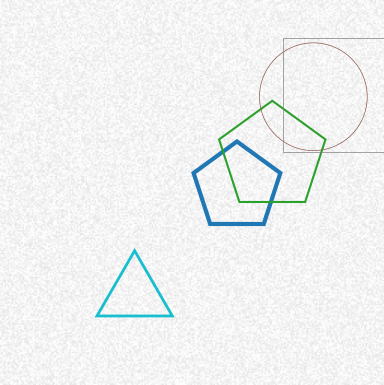[{"shape": "pentagon", "thickness": 3, "radius": 0.59, "center": [0.615, 0.514]}, {"shape": "pentagon", "thickness": 1.5, "radius": 0.73, "center": [0.707, 0.593]}, {"shape": "circle", "thickness": 0.5, "radius": 0.7, "center": [0.814, 0.749]}, {"shape": "square", "thickness": 0.5, "radius": 0.74, "center": [0.883, 0.754]}, {"shape": "triangle", "thickness": 2, "radius": 0.57, "center": [0.35, 0.236]}]